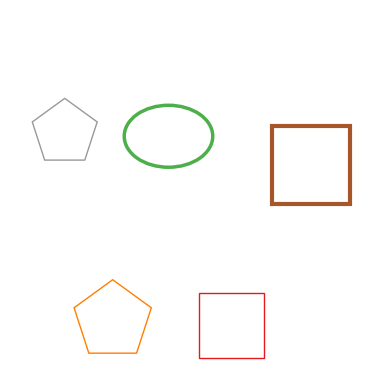[{"shape": "square", "thickness": 1, "radius": 0.42, "center": [0.6, 0.155]}, {"shape": "oval", "thickness": 2.5, "radius": 0.57, "center": [0.438, 0.646]}, {"shape": "pentagon", "thickness": 1, "radius": 0.53, "center": [0.293, 0.168]}, {"shape": "square", "thickness": 3, "radius": 0.5, "center": [0.808, 0.571]}, {"shape": "pentagon", "thickness": 1, "radius": 0.44, "center": [0.168, 0.656]}]